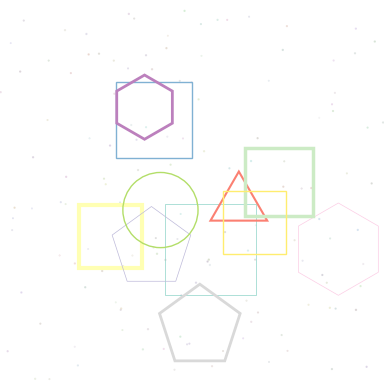[{"shape": "square", "thickness": 0.5, "radius": 0.59, "center": [0.546, 0.353]}, {"shape": "square", "thickness": 3, "radius": 0.41, "center": [0.287, 0.386]}, {"shape": "pentagon", "thickness": 0.5, "radius": 0.54, "center": [0.393, 0.356]}, {"shape": "triangle", "thickness": 1.5, "radius": 0.43, "center": [0.62, 0.469]}, {"shape": "square", "thickness": 1, "radius": 0.49, "center": [0.401, 0.689]}, {"shape": "circle", "thickness": 1, "radius": 0.49, "center": [0.417, 0.454]}, {"shape": "hexagon", "thickness": 0.5, "radius": 0.6, "center": [0.879, 0.353]}, {"shape": "pentagon", "thickness": 2, "radius": 0.55, "center": [0.519, 0.152]}, {"shape": "hexagon", "thickness": 2, "radius": 0.42, "center": [0.375, 0.722]}, {"shape": "square", "thickness": 2.5, "radius": 0.44, "center": [0.724, 0.527]}, {"shape": "square", "thickness": 1, "radius": 0.41, "center": [0.661, 0.423]}]